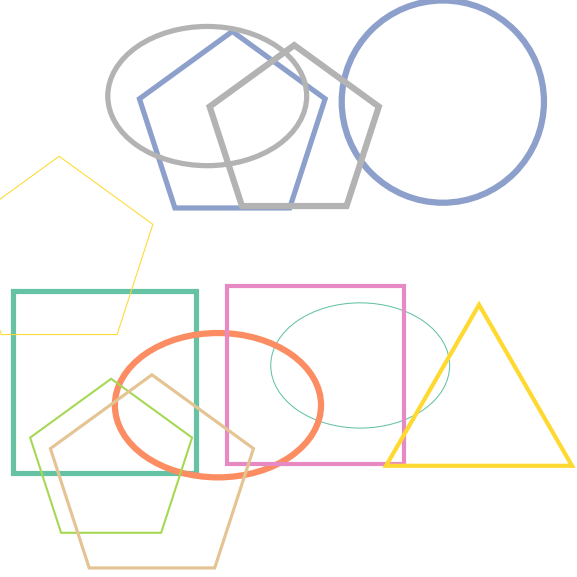[{"shape": "oval", "thickness": 0.5, "radius": 0.77, "center": [0.624, 0.366]}, {"shape": "square", "thickness": 2.5, "radius": 0.79, "center": [0.181, 0.337]}, {"shape": "oval", "thickness": 3, "radius": 0.89, "center": [0.377, 0.297]}, {"shape": "circle", "thickness": 3, "radius": 0.88, "center": [0.767, 0.823]}, {"shape": "pentagon", "thickness": 2.5, "radius": 0.85, "center": [0.402, 0.776]}, {"shape": "square", "thickness": 2, "radius": 0.77, "center": [0.546, 0.35]}, {"shape": "pentagon", "thickness": 1, "radius": 0.74, "center": [0.192, 0.196]}, {"shape": "pentagon", "thickness": 0.5, "radius": 0.85, "center": [0.102, 0.558]}, {"shape": "triangle", "thickness": 2, "radius": 0.93, "center": [0.83, 0.286]}, {"shape": "pentagon", "thickness": 1.5, "radius": 0.92, "center": [0.263, 0.165]}, {"shape": "pentagon", "thickness": 3, "radius": 0.77, "center": [0.509, 0.767]}, {"shape": "oval", "thickness": 2.5, "radius": 0.86, "center": [0.359, 0.833]}]